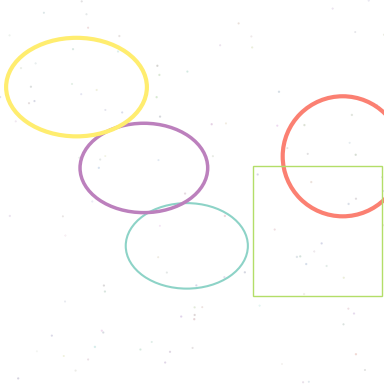[{"shape": "oval", "thickness": 1.5, "radius": 0.79, "center": [0.485, 0.361]}, {"shape": "circle", "thickness": 3, "radius": 0.78, "center": [0.89, 0.594]}, {"shape": "square", "thickness": 1, "radius": 0.84, "center": [0.825, 0.4]}, {"shape": "oval", "thickness": 2.5, "radius": 0.83, "center": [0.374, 0.564]}, {"shape": "oval", "thickness": 3, "radius": 0.91, "center": [0.199, 0.774]}]